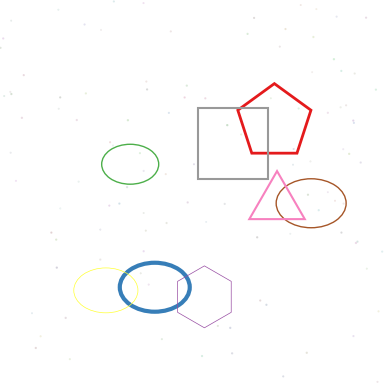[{"shape": "pentagon", "thickness": 2, "radius": 0.5, "center": [0.713, 0.683]}, {"shape": "oval", "thickness": 3, "radius": 0.45, "center": [0.402, 0.254]}, {"shape": "oval", "thickness": 1, "radius": 0.37, "center": [0.338, 0.573]}, {"shape": "hexagon", "thickness": 0.5, "radius": 0.4, "center": [0.531, 0.229]}, {"shape": "oval", "thickness": 0.5, "radius": 0.42, "center": [0.275, 0.246]}, {"shape": "oval", "thickness": 1, "radius": 0.45, "center": [0.808, 0.472]}, {"shape": "triangle", "thickness": 1.5, "radius": 0.42, "center": [0.72, 0.472]}, {"shape": "square", "thickness": 1.5, "radius": 0.46, "center": [0.605, 0.627]}]